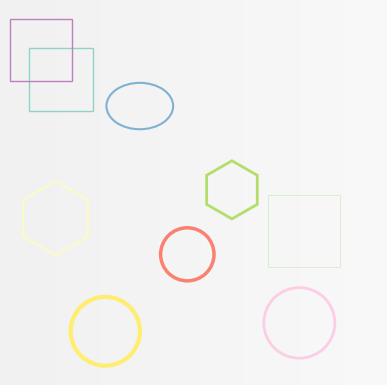[{"shape": "square", "thickness": 1, "radius": 0.41, "center": [0.158, 0.793]}, {"shape": "hexagon", "thickness": 1, "radius": 0.48, "center": [0.144, 0.433]}, {"shape": "circle", "thickness": 2.5, "radius": 0.34, "center": [0.483, 0.339]}, {"shape": "oval", "thickness": 1.5, "radius": 0.43, "center": [0.361, 0.725]}, {"shape": "hexagon", "thickness": 2, "radius": 0.38, "center": [0.599, 0.507]}, {"shape": "circle", "thickness": 2, "radius": 0.46, "center": [0.772, 0.161]}, {"shape": "square", "thickness": 1, "radius": 0.4, "center": [0.105, 0.869]}, {"shape": "square", "thickness": 0.5, "radius": 0.47, "center": [0.784, 0.4]}, {"shape": "circle", "thickness": 3, "radius": 0.45, "center": [0.272, 0.14]}]